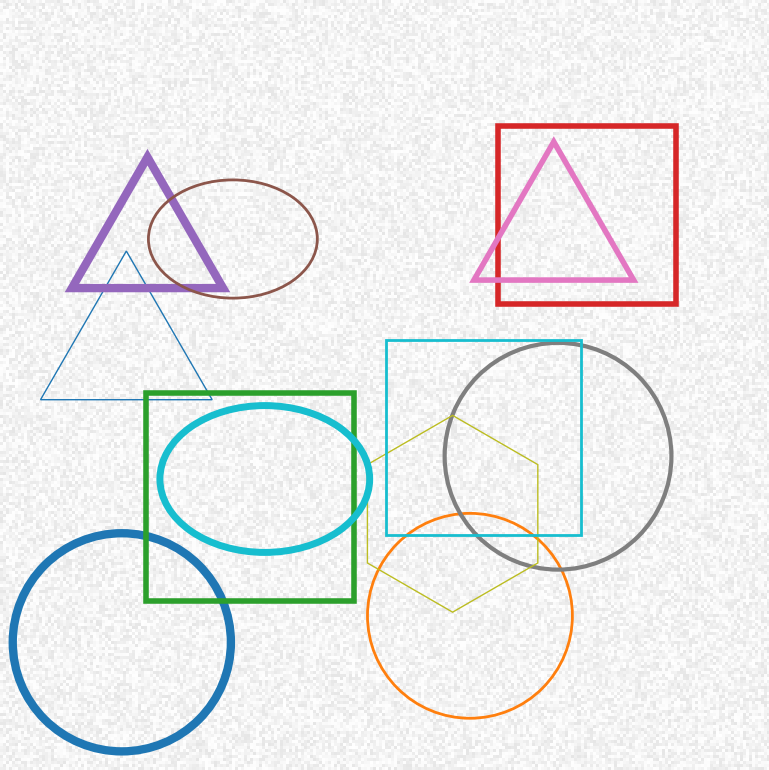[{"shape": "circle", "thickness": 3, "radius": 0.71, "center": [0.158, 0.166]}, {"shape": "triangle", "thickness": 0.5, "radius": 0.64, "center": [0.164, 0.545]}, {"shape": "circle", "thickness": 1, "radius": 0.67, "center": [0.61, 0.2]}, {"shape": "square", "thickness": 2, "radius": 0.68, "center": [0.324, 0.354]}, {"shape": "square", "thickness": 2, "radius": 0.58, "center": [0.762, 0.721]}, {"shape": "triangle", "thickness": 3, "radius": 0.57, "center": [0.192, 0.683]}, {"shape": "oval", "thickness": 1, "radius": 0.55, "center": [0.302, 0.69]}, {"shape": "triangle", "thickness": 2, "radius": 0.6, "center": [0.719, 0.696]}, {"shape": "circle", "thickness": 1.5, "radius": 0.74, "center": [0.725, 0.407]}, {"shape": "hexagon", "thickness": 0.5, "radius": 0.64, "center": [0.588, 0.333]}, {"shape": "oval", "thickness": 2.5, "radius": 0.68, "center": [0.344, 0.378]}, {"shape": "square", "thickness": 1, "radius": 0.63, "center": [0.628, 0.432]}]